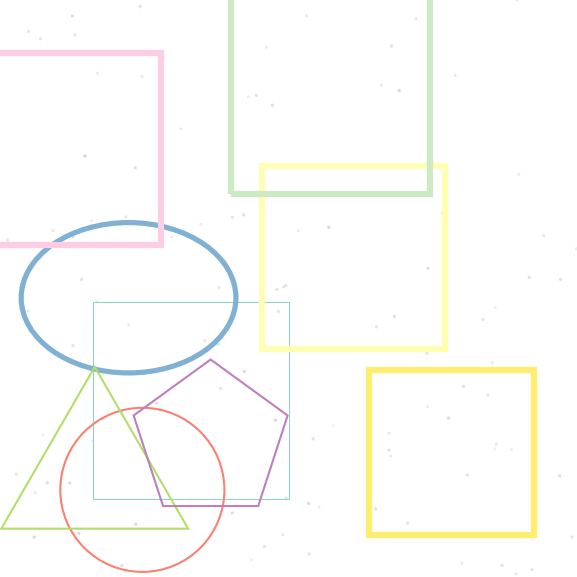[{"shape": "square", "thickness": 0.5, "radius": 0.85, "center": [0.331, 0.306]}, {"shape": "square", "thickness": 3, "radius": 0.79, "center": [0.612, 0.553]}, {"shape": "circle", "thickness": 1, "radius": 0.71, "center": [0.246, 0.151]}, {"shape": "oval", "thickness": 2.5, "radius": 0.93, "center": [0.223, 0.484]}, {"shape": "triangle", "thickness": 1, "radius": 0.93, "center": [0.164, 0.177]}, {"shape": "square", "thickness": 3, "radius": 0.83, "center": [0.113, 0.741]}, {"shape": "pentagon", "thickness": 1, "radius": 0.7, "center": [0.365, 0.236]}, {"shape": "square", "thickness": 3, "radius": 0.86, "center": [0.572, 0.834]}, {"shape": "square", "thickness": 3, "radius": 0.72, "center": [0.781, 0.215]}]